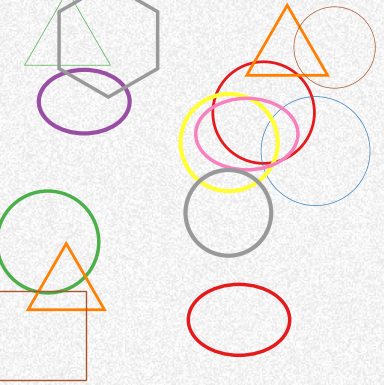[{"shape": "oval", "thickness": 2.5, "radius": 0.66, "center": [0.621, 0.169]}, {"shape": "circle", "thickness": 2, "radius": 0.66, "center": [0.685, 0.708]}, {"shape": "circle", "thickness": 0.5, "radius": 0.71, "center": [0.82, 0.608]}, {"shape": "circle", "thickness": 2.5, "radius": 0.66, "center": [0.124, 0.372]}, {"shape": "triangle", "thickness": 0.5, "radius": 0.64, "center": [0.175, 0.895]}, {"shape": "oval", "thickness": 3, "radius": 0.59, "center": [0.219, 0.736]}, {"shape": "triangle", "thickness": 2, "radius": 0.57, "center": [0.172, 0.253]}, {"shape": "triangle", "thickness": 2, "radius": 0.61, "center": [0.746, 0.865]}, {"shape": "circle", "thickness": 3, "radius": 0.63, "center": [0.595, 0.63]}, {"shape": "square", "thickness": 1, "radius": 0.58, "center": [0.109, 0.129]}, {"shape": "circle", "thickness": 0.5, "radius": 0.53, "center": [0.869, 0.877]}, {"shape": "oval", "thickness": 2.5, "radius": 0.66, "center": [0.641, 0.652]}, {"shape": "circle", "thickness": 3, "radius": 0.56, "center": [0.593, 0.447]}, {"shape": "hexagon", "thickness": 2.5, "radius": 0.74, "center": [0.281, 0.896]}]